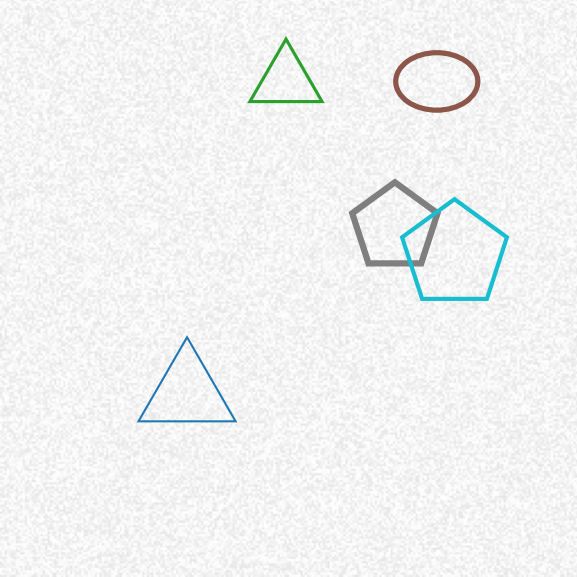[{"shape": "triangle", "thickness": 1, "radius": 0.49, "center": [0.324, 0.318]}, {"shape": "triangle", "thickness": 1.5, "radius": 0.36, "center": [0.495, 0.859]}, {"shape": "oval", "thickness": 2.5, "radius": 0.36, "center": [0.756, 0.858]}, {"shape": "pentagon", "thickness": 3, "radius": 0.39, "center": [0.684, 0.606]}, {"shape": "pentagon", "thickness": 2, "radius": 0.48, "center": [0.787, 0.559]}]